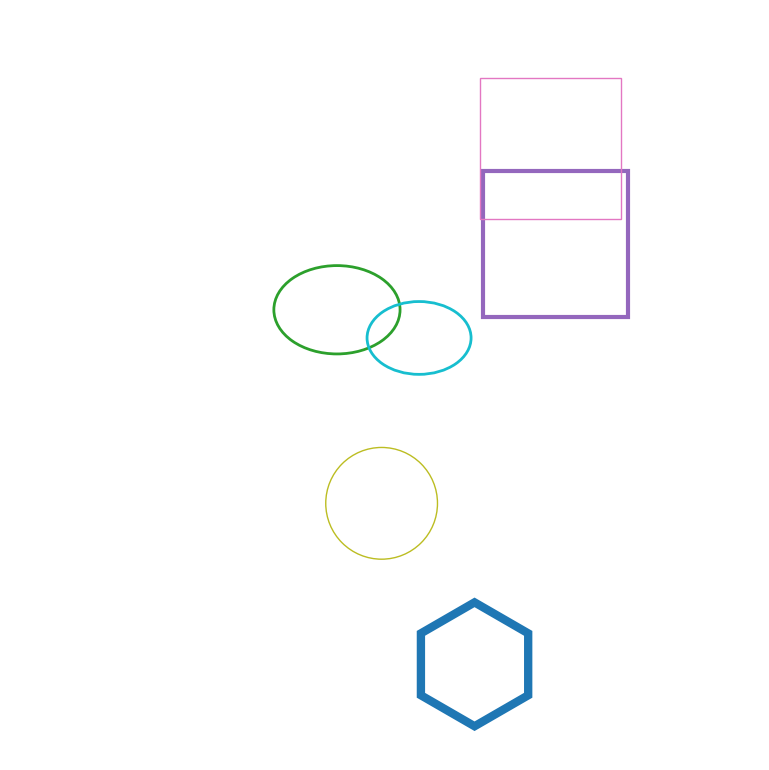[{"shape": "hexagon", "thickness": 3, "radius": 0.4, "center": [0.616, 0.137]}, {"shape": "oval", "thickness": 1, "radius": 0.41, "center": [0.438, 0.598]}, {"shape": "square", "thickness": 1.5, "radius": 0.47, "center": [0.721, 0.683]}, {"shape": "square", "thickness": 0.5, "radius": 0.46, "center": [0.715, 0.807]}, {"shape": "circle", "thickness": 0.5, "radius": 0.36, "center": [0.496, 0.346]}, {"shape": "oval", "thickness": 1, "radius": 0.34, "center": [0.544, 0.561]}]